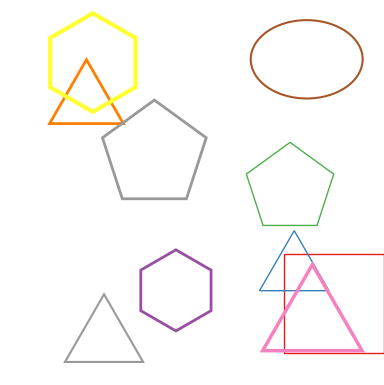[{"shape": "square", "thickness": 1, "radius": 0.65, "center": [0.867, 0.212]}, {"shape": "triangle", "thickness": 1, "radius": 0.52, "center": [0.764, 0.297]}, {"shape": "pentagon", "thickness": 1, "radius": 0.6, "center": [0.753, 0.511]}, {"shape": "hexagon", "thickness": 2, "radius": 0.53, "center": [0.457, 0.246]}, {"shape": "triangle", "thickness": 2, "radius": 0.55, "center": [0.225, 0.734]}, {"shape": "hexagon", "thickness": 3, "radius": 0.64, "center": [0.241, 0.837]}, {"shape": "oval", "thickness": 1.5, "radius": 0.73, "center": [0.797, 0.846]}, {"shape": "triangle", "thickness": 2.5, "radius": 0.75, "center": [0.811, 0.164]}, {"shape": "pentagon", "thickness": 2, "radius": 0.71, "center": [0.401, 0.598]}, {"shape": "triangle", "thickness": 1.5, "radius": 0.59, "center": [0.27, 0.118]}]